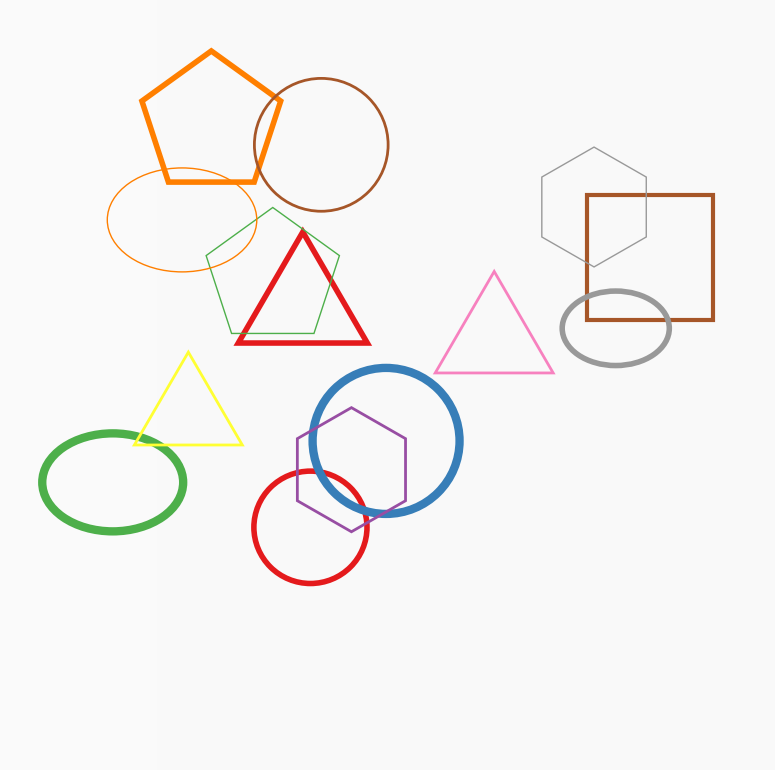[{"shape": "circle", "thickness": 2, "radius": 0.36, "center": [0.401, 0.315]}, {"shape": "triangle", "thickness": 2, "radius": 0.48, "center": [0.391, 0.603]}, {"shape": "circle", "thickness": 3, "radius": 0.47, "center": [0.498, 0.427]}, {"shape": "oval", "thickness": 3, "radius": 0.45, "center": [0.145, 0.374]}, {"shape": "pentagon", "thickness": 0.5, "radius": 0.45, "center": [0.352, 0.64]}, {"shape": "hexagon", "thickness": 1, "radius": 0.4, "center": [0.453, 0.39]}, {"shape": "pentagon", "thickness": 2, "radius": 0.47, "center": [0.273, 0.84]}, {"shape": "oval", "thickness": 0.5, "radius": 0.48, "center": [0.235, 0.714]}, {"shape": "triangle", "thickness": 1, "radius": 0.4, "center": [0.243, 0.462]}, {"shape": "circle", "thickness": 1, "radius": 0.43, "center": [0.415, 0.812]}, {"shape": "square", "thickness": 1.5, "radius": 0.41, "center": [0.838, 0.666]}, {"shape": "triangle", "thickness": 1, "radius": 0.44, "center": [0.638, 0.56]}, {"shape": "hexagon", "thickness": 0.5, "radius": 0.39, "center": [0.767, 0.731]}, {"shape": "oval", "thickness": 2, "radius": 0.35, "center": [0.795, 0.574]}]